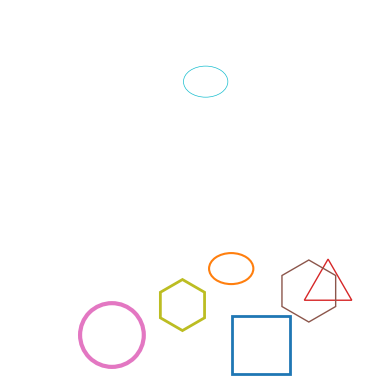[{"shape": "square", "thickness": 2, "radius": 0.38, "center": [0.678, 0.103]}, {"shape": "oval", "thickness": 1.5, "radius": 0.29, "center": [0.601, 0.302]}, {"shape": "triangle", "thickness": 1, "radius": 0.36, "center": [0.852, 0.256]}, {"shape": "hexagon", "thickness": 1, "radius": 0.4, "center": [0.802, 0.244]}, {"shape": "circle", "thickness": 3, "radius": 0.41, "center": [0.291, 0.13]}, {"shape": "hexagon", "thickness": 2, "radius": 0.33, "center": [0.474, 0.208]}, {"shape": "oval", "thickness": 0.5, "radius": 0.29, "center": [0.534, 0.788]}]